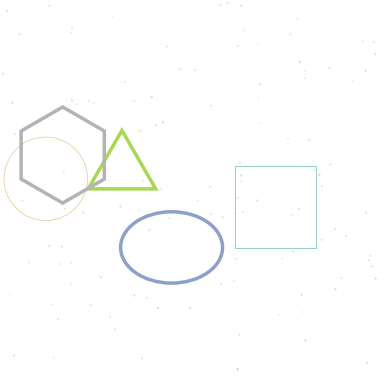[{"shape": "square", "thickness": 0.5, "radius": 0.53, "center": [0.716, 0.462]}, {"shape": "oval", "thickness": 2.5, "radius": 0.66, "center": [0.446, 0.357]}, {"shape": "triangle", "thickness": 2.5, "radius": 0.51, "center": [0.317, 0.56]}, {"shape": "circle", "thickness": 0.5, "radius": 0.54, "center": [0.119, 0.536]}, {"shape": "hexagon", "thickness": 2.5, "radius": 0.62, "center": [0.163, 0.597]}]